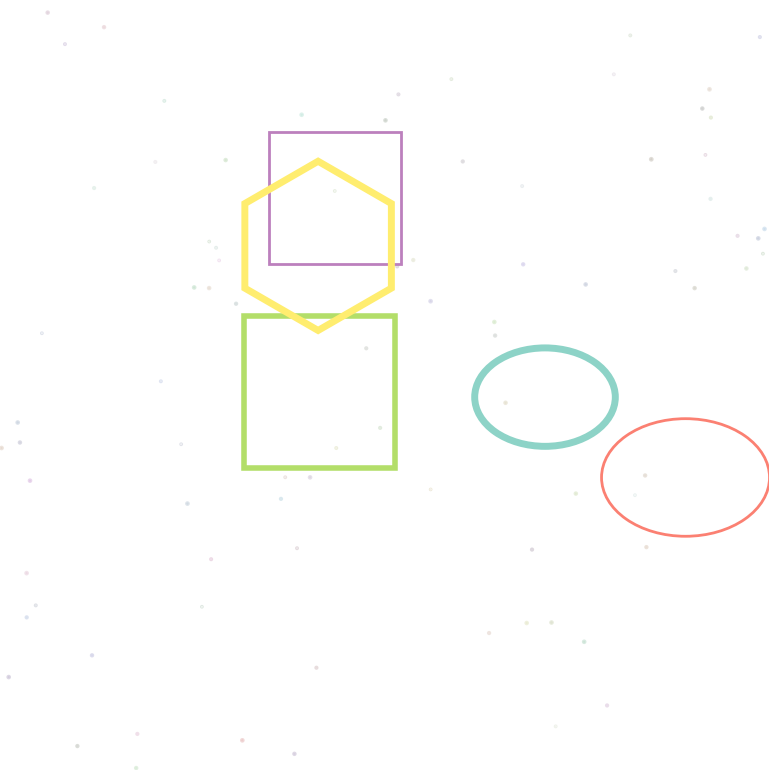[{"shape": "oval", "thickness": 2.5, "radius": 0.46, "center": [0.708, 0.484]}, {"shape": "oval", "thickness": 1, "radius": 0.55, "center": [0.89, 0.38]}, {"shape": "square", "thickness": 2, "radius": 0.49, "center": [0.415, 0.491]}, {"shape": "square", "thickness": 1, "radius": 0.43, "center": [0.435, 0.743]}, {"shape": "hexagon", "thickness": 2.5, "radius": 0.55, "center": [0.413, 0.681]}]